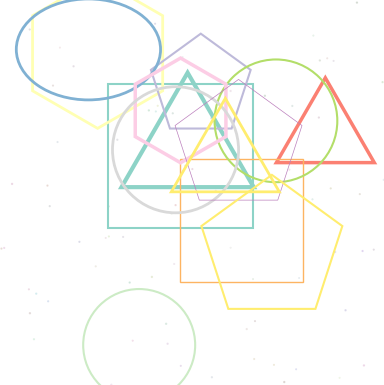[{"shape": "triangle", "thickness": 3, "radius": 0.99, "center": [0.487, 0.613]}, {"shape": "square", "thickness": 1.5, "radius": 0.94, "center": [0.469, 0.595]}, {"shape": "hexagon", "thickness": 2, "radius": 0.98, "center": [0.254, 0.862]}, {"shape": "pentagon", "thickness": 1.5, "radius": 0.68, "center": [0.522, 0.776]}, {"shape": "triangle", "thickness": 2.5, "radius": 0.73, "center": [0.845, 0.651]}, {"shape": "oval", "thickness": 2, "radius": 0.94, "center": [0.23, 0.872]}, {"shape": "square", "thickness": 1, "radius": 0.8, "center": [0.627, 0.426]}, {"shape": "circle", "thickness": 1.5, "radius": 0.8, "center": [0.717, 0.686]}, {"shape": "hexagon", "thickness": 2.5, "radius": 0.68, "center": [0.469, 0.713]}, {"shape": "circle", "thickness": 2, "radius": 0.82, "center": [0.456, 0.611]}, {"shape": "pentagon", "thickness": 0.5, "radius": 0.87, "center": [0.62, 0.62]}, {"shape": "circle", "thickness": 1.5, "radius": 0.73, "center": [0.362, 0.104]}, {"shape": "triangle", "thickness": 2, "radius": 0.81, "center": [0.585, 0.583]}, {"shape": "pentagon", "thickness": 1.5, "radius": 0.96, "center": [0.706, 0.353]}]